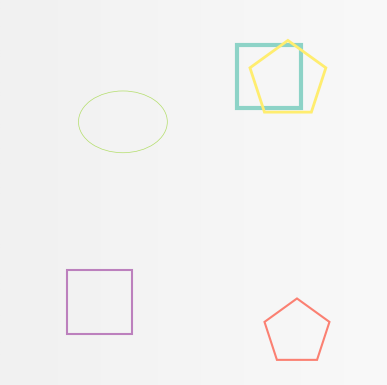[{"shape": "square", "thickness": 3, "radius": 0.41, "center": [0.694, 0.802]}, {"shape": "pentagon", "thickness": 1.5, "radius": 0.44, "center": [0.766, 0.137]}, {"shape": "oval", "thickness": 0.5, "radius": 0.57, "center": [0.317, 0.684]}, {"shape": "square", "thickness": 1.5, "radius": 0.41, "center": [0.257, 0.216]}, {"shape": "pentagon", "thickness": 2, "radius": 0.51, "center": [0.743, 0.792]}]